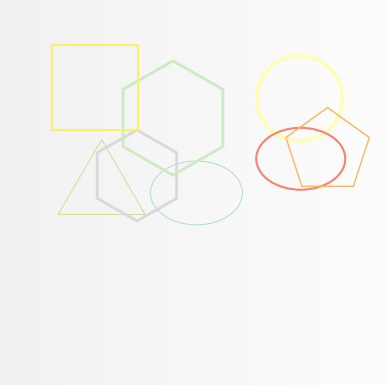[{"shape": "oval", "thickness": 0.5, "radius": 0.59, "center": [0.507, 0.499]}, {"shape": "circle", "thickness": 2.5, "radius": 0.55, "center": [0.773, 0.744]}, {"shape": "oval", "thickness": 1.5, "radius": 0.57, "center": [0.776, 0.588]}, {"shape": "pentagon", "thickness": 1, "radius": 0.57, "center": [0.845, 0.608]}, {"shape": "triangle", "thickness": 0.5, "radius": 0.65, "center": [0.262, 0.508]}, {"shape": "hexagon", "thickness": 2, "radius": 0.59, "center": [0.353, 0.544]}, {"shape": "hexagon", "thickness": 2, "radius": 0.74, "center": [0.446, 0.694]}, {"shape": "square", "thickness": 1.5, "radius": 0.56, "center": [0.244, 0.773]}]